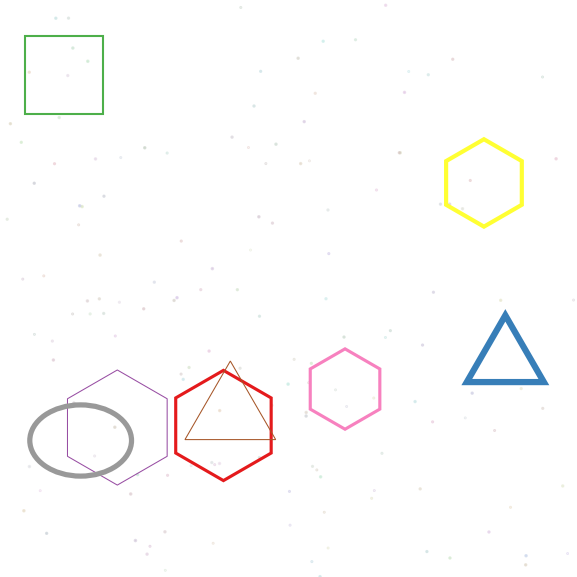[{"shape": "hexagon", "thickness": 1.5, "radius": 0.48, "center": [0.387, 0.262]}, {"shape": "triangle", "thickness": 3, "radius": 0.39, "center": [0.875, 0.376]}, {"shape": "square", "thickness": 1, "radius": 0.34, "center": [0.11, 0.87]}, {"shape": "hexagon", "thickness": 0.5, "radius": 0.5, "center": [0.203, 0.259]}, {"shape": "hexagon", "thickness": 2, "radius": 0.38, "center": [0.838, 0.682]}, {"shape": "triangle", "thickness": 0.5, "radius": 0.45, "center": [0.399, 0.283]}, {"shape": "hexagon", "thickness": 1.5, "radius": 0.35, "center": [0.597, 0.325]}, {"shape": "oval", "thickness": 2.5, "radius": 0.44, "center": [0.14, 0.236]}]